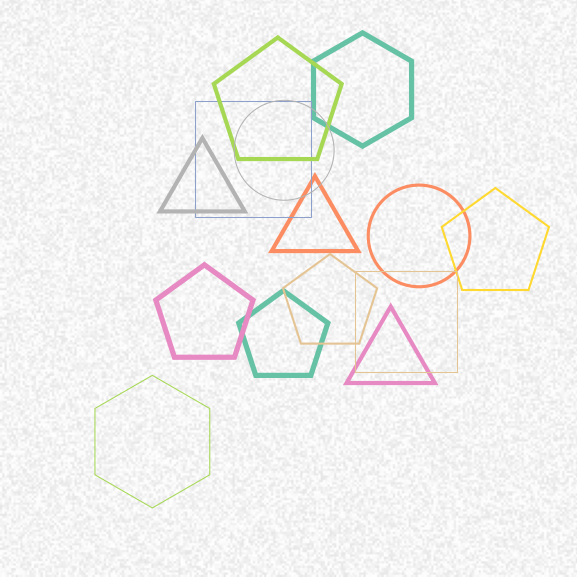[{"shape": "pentagon", "thickness": 2.5, "radius": 0.41, "center": [0.491, 0.415]}, {"shape": "hexagon", "thickness": 2.5, "radius": 0.49, "center": [0.628, 0.844]}, {"shape": "circle", "thickness": 1.5, "radius": 0.44, "center": [0.726, 0.591]}, {"shape": "triangle", "thickness": 2, "radius": 0.43, "center": [0.545, 0.608]}, {"shape": "square", "thickness": 0.5, "radius": 0.5, "center": [0.439, 0.723]}, {"shape": "pentagon", "thickness": 2.5, "radius": 0.44, "center": [0.354, 0.452]}, {"shape": "triangle", "thickness": 2, "radius": 0.44, "center": [0.677, 0.38]}, {"shape": "pentagon", "thickness": 2, "radius": 0.58, "center": [0.481, 0.818]}, {"shape": "hexagon", "thickness": 0.5, "radius": 0.57, "center": [0.264, 0.234]}, {"shape": "pentagon", "thickness": 1, "radius": 0.49, "center": [0.858, 0.576]}, {"shape": "square", "thickness": 0.5, "radius": 0.44, "center": [0.703, 0.443]}, {"shape": "pentagon", "thickness": 1, "radius": 0.43, "center": [0.572, 0.474]}, {"shape": "circle", "thickness": 0.5, "radius": 0.43, "center": [0.492, 0.739]}, {"shape": "triangle", "thickness": 2, "radius": 0.42, "center": [0.35, 0.675]}]